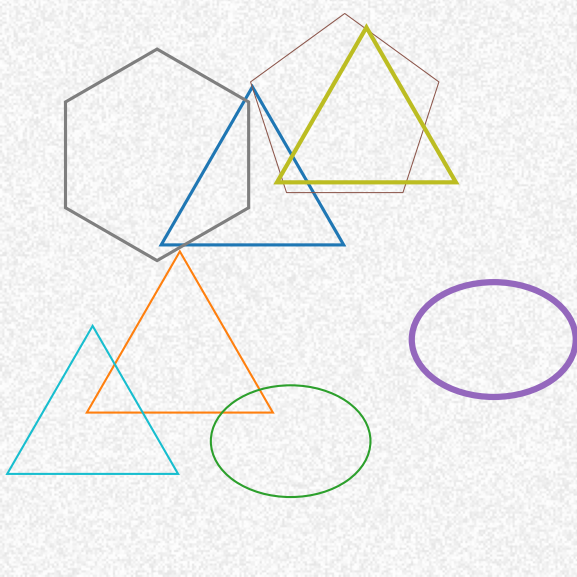[{"shape": "triangle", "thickness": 1.5, "radius": 0.91, "center": [0.437, 0.666]}, {"shape": "triangle", "thickness": 1, "radius": 0.93, "center": [0.311, 0.378]}, {"shape": "oval", "thickness": 1, "radius": 0.69, "center": [0.503, 0.235]}, {"shape": "oval", "thickness": 3, "radius": 0.71, "center": [0.855, 0.411]}, {"shape": "pentagon", "thickness": 0.5, "radius": 0.86, "center": [0.597, 0.804]}, {"shape": "hexagon", "thickness": 1.5, "radius": 0.92, "center": [0.272, 0.731]}, {"shape": "triangle", "thickness": 2, "radius": 0.89, "center": [0.635, 0.773]}, {"shape": "triangle", "thickness": 1, "radius": 0.85, "center": [0.16, 0.264]}]